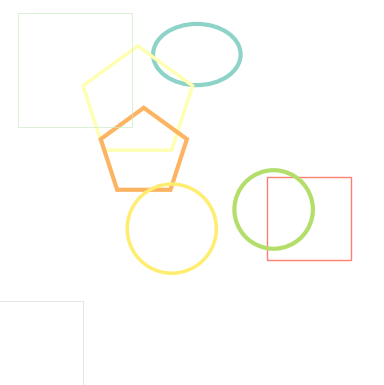[{"shape": "oval", "thickness": 3, "radius": 0.57, "center": [0.511, 0.858]}, {"shape": "pentagon", "thickness": 2.5, "radius": 0.75, "center": [0.358, 0.731]}, {"shape": "square", "thickness": 1, "radius": 0.54, "center": [0.803, 0.433]}, {"shape": "pentagon", "thickness": 3, "radius": 0.59, "center": [0.373, 0.602]}, {"shape": "circle", "thickness": 3, "radius": 0.51, "center": [0.711, 0.456]}, {"shape": "square", "thickness": 0.5, "radius": 0.57, "center": [0.104, 0.106]}, {"shape": "square", "thickness": 0.5, "radius": 0.74, "center": [0.195, 0.818]}, {"shape": "circle", "thickness": 2.5, "radius": 0.58, "center": [0.446, 0.406]}]